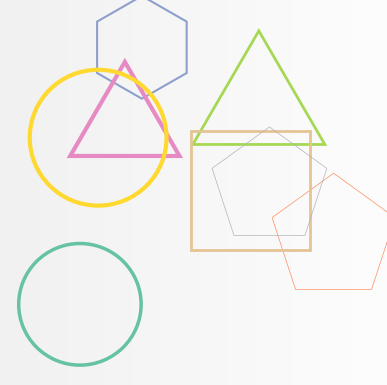[{"shape": "circle", "thickness": 2.5, "radius": 0.79, "center": [0.206, 0.21]}, {"shape": "pentagon", "thickness": 0.5, "radius": 0.83, "center": [0.861, 0.383]}, {"shape": "hexagon", "thickness": 1.5, "radius": 0.67, "center": [0.366, 0.877]}, {"shape": "triangle", "thickness": 3, "radius": 0.81, "center": [0.322, 0.676]}, {"shape": "triangle", "thickness": 2, "radius": 0.98, "center": [0.668, 0.723]}, {"shape": "circle", "thickness": 3, "radius": 0.88, "center": [0.253, 0.642]}, {"shape": "square", "thickness": 2, "radius": 0.77, "center": [0.645, 0.505]}, {"shape": "pentagon", "thickness": 0.5, "radius": 0.78, "center": [0.695, 0.515]}]